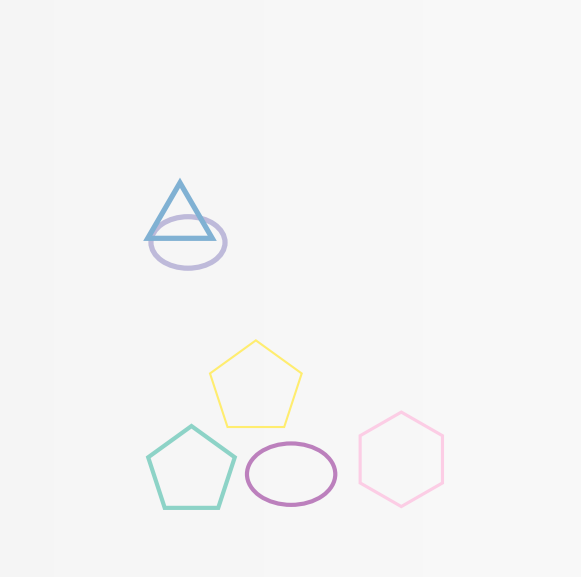[{"shape": "pentagon", "thickness": 2, "radius": 0.39, "center": [0.329, 0.183]}, {"shape": "oval", "thickness": 2.5, "radius": 0.32, "center": [0.323, 0.579]}, {"shape": "triangle", "thickness": 2.5, "radius": 0.32, "center": [0.31, 0.619]}, {"shape": "hexagon", "thickness": 1.5, "radius": 0.41, "center": [0.69, 0.204]}, {"shape": "oval", "thickness": 2, "radius": 0.38, "center": [0.501, 0.178]}, {"shape": "pentagon", "thickness": 1, "radius": 0.41, "center": [0.44, 0.327]}]